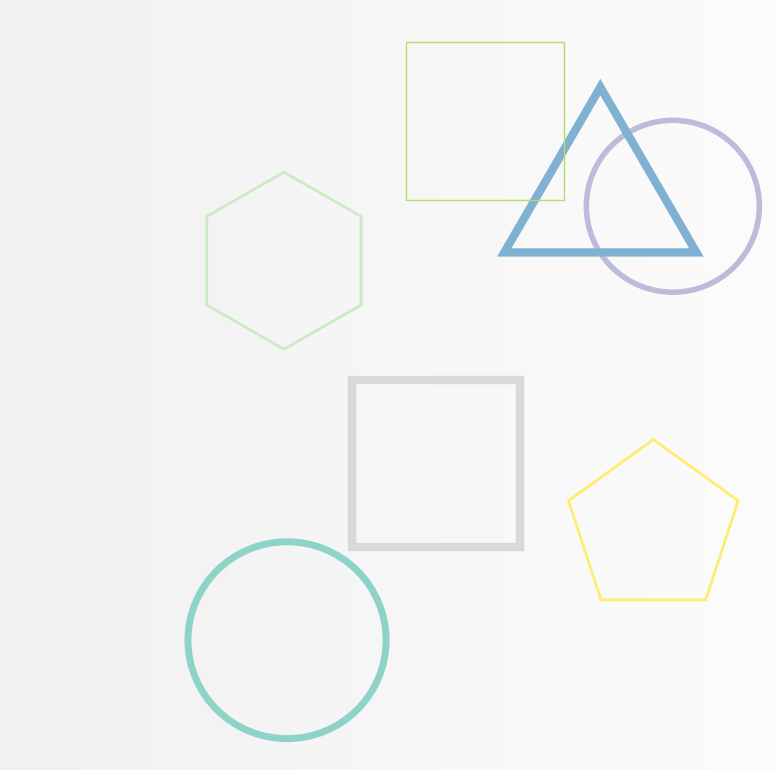[{"shape": "circle", "thickness": 2.5, "radius": 0.64, "center": [0.37, 0.169]}, {"shape": "circle", "thickness": 2, "radius": 0.56, "center": [0.868, 0.732]}, {"shape": "triangle", "thickness": 3, "radius": 0.72, "center": [0.775, 0.744]}, {"shape": "square", "thickness": 0.5, "radius": 0.51, "center": [0.626, 0.843]}, {"shape": "square", "thickness": 3, "radius": 0.54, "center": [0.563, 0.398]}, {"shape": "hexagon", "thickness": 1, "radius": 0.57, "center": [0.366, 0.661]}, {"shape": "pentagon", "thickness": 1, "radius": 0.58, "center": [0.843, 0.314]}]